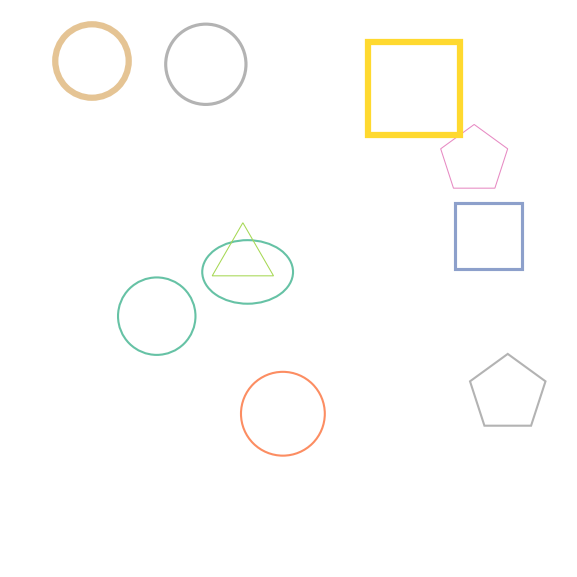[{"shape": "circle", "thickness": 1, "radius": 0.34, "center": [0.271, 0.452]}, {"shape": "oval", "thickness": 1, "radius": 0.39, "center": [0.429, 0.528]}, {"shape": "circle", "thickness": 1, "radius": 0.36, "center": [0.49, 0.283]}, {"shape": "square", "thickness": 1.5, "radius": 0.29, "center": [0.846, 0.591]}, {"shape": "pentagon", "thickness": 0.5, "radius": 0.3, "center": [0.821, 0.723]}, {"shape": "triangle", "thickness": 0.5, "radius": 0.31, "center": [0.421, 0.552]}, {"shape": "square", "thickness": 3, "radius": 0.4, "center": [0.717, 0.846]}, {"shape": "circle", "thickness": 3, "radius": 0.32, "center": [0.159, 0.893]}, {"shape": "pentagon", "thickness": 1, "radius": 0.34, "center": [0.879, 0.318]}, {"shape": "circle", "thickness": 1.5, "radius": 0.35, "center": [0.356, 0.888]}]